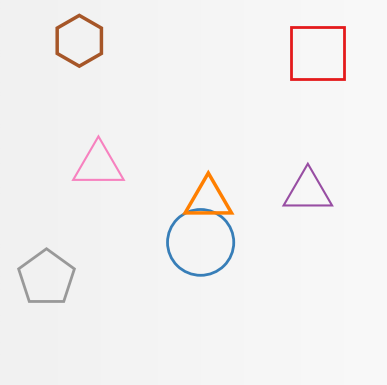[{"shape": "square", "thickness": 2, "radius": 0.34, "center": [0.819, 0.863]}, {"shape": "circle", "thickness": 2, "radius": 0.43, "center": [0.518, 0.37]}, {"shape": "triangle", "thickness": 1.5, "radius": 0.36, "center": [0.794, 0.502]}, {"shape": "triangle", "thickness": 2.5, "radius": 0.35, "center": [0.538, 0.482]}, {"shape": "hexagon", "thickness": 2.5, "radius": 0.33, "center": [0.205, 0.894]}, {"shape": "triangle", "thickness": 1.5, "radius": 0.38, "center": [0.254, 0.57]}, {"shape": "pentagon", "thickness": 2, "radius": 0.38, "center": [0.12, 0.278]}]